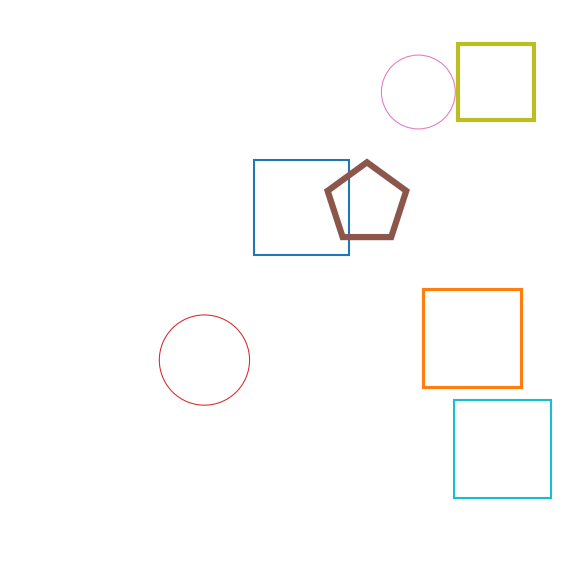[{"shape": "square", "thickness": 1, "radius": 0.41, "center": [0.522, 0.64]}, {"shape": "square", "thickness": 1.5, "radius": 0.43, "center": [0.817, 0.414]}, {"shape": "circle", "thickness": 0.5, "radius": 0.39, "center": [0.354, 0.376]}, {"shape": "pentagon", "thickness": 3, "radius": 0.36, "center": [0.635, 0.647]}, {"shape": "circle", "thickness": 0.5, "radius": 0.32, "center": [0.724, 0.84]}, {"shape": "square", "thickness": 2, "radius": 0.33, "center": [0.859, 0.857]}, {"shape": "square", "thickness": 1, "radius": 0.42, "center": [0.87, 0.222]}]